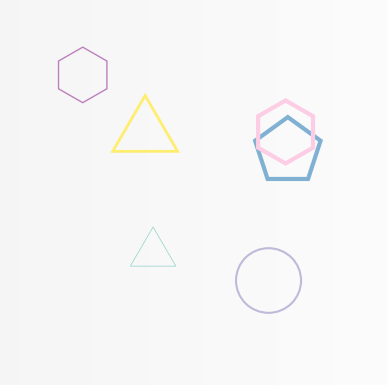[{"shape": "triangle", "thickness": 0.5, "radius": 0.34, "center": [0.395, 0.343]}, {"shape": "circle", "thickness": 1.5, "radius": 0.42, "center": [0.693, 0.271]}, {"shape": "pentagon", "thickness": 3, "radius": 0.44, "center": [0.743, 0.607]}, {"shape": "hexagon", "thickness": 3, "radius": 0.41, "center": [0.737, 0.657]}, {"shape": "hexagon", "thickness": 1, "radius": 0.36, "center": [0.213, 0.805]}, {"shape": "triangle", "thickness": 2, "radius": 0.48, "center": [0.375, 0.655]}]